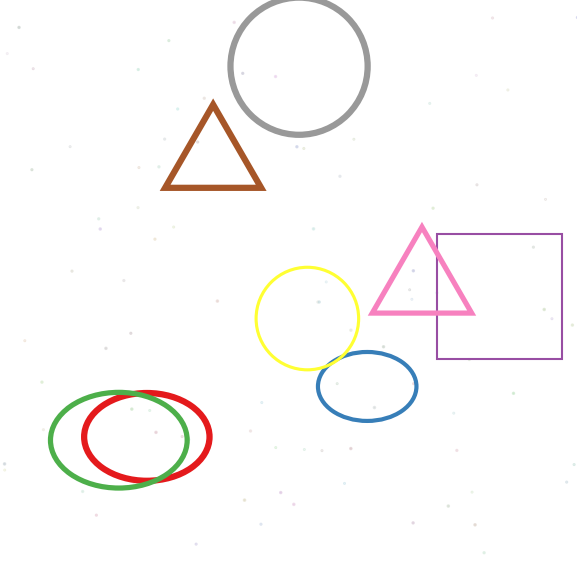[{"shape": "oval", "thickness": 3, "radius": 0.54, "center": [0.254, 0.243]}, {"shape": "oval", "thickness": 2, "radius": 0.43, "center": [0.636, 0.33]}, {"shape": "oval", "thickness": 2.5, "radius": 0.59, "center": [0.206, 0.237]}, {"shape": "square", "thickness": 1, "radius": 0.54, "center": [0.865, 0.485]}, {"shape": "circle", "thickness": 1.5, "radius": 0.44, "center": [0.532, 0.448]}, {"shape": "triangle", "thickness": 3, "radius": 0.48, "center": [0.369, 0.722]}, {"shape": "triangle", "thickness": 2.5, "radius": 0.5, "center": [0.731, 0.507]}, {"shape": "circle", "thickness": 3, "radius": 0.59, "center": [0.518, 0.884]}]